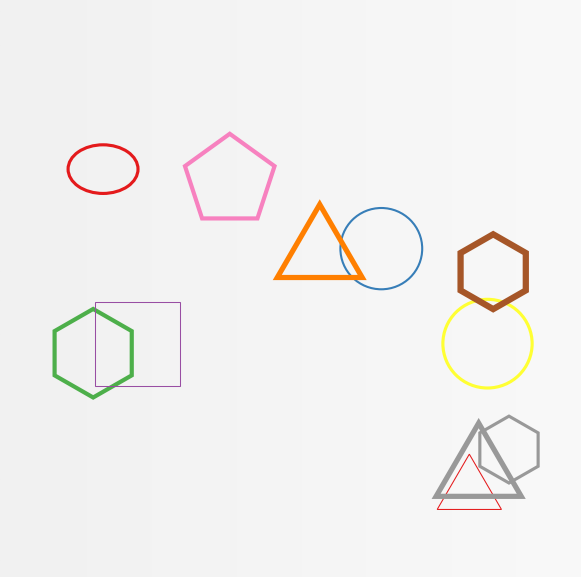[{"shape": "oval", "thickness": 1.5, "radius": 0.3, "center": [0.177, 0.706]}, {"shape": "triangle", "thickness": 0.5, "radius": 0.32, "center": [0.807, 0.149]}, {"shape": "circle", "thickness": 1, "radius": 0.35, "center": [0.656, 0.569]}, {"shape": "hexagon", "thickness": 2, "radius": 0.38, "center": [0.16, 0.387]}, {"shape": "square", "thickness": 0.5, "radius": 0.36, "center": [0.237, 0.403]}, {"shape": "triangle", "thickness": 2.5, "radius": 0.42, "center": [0.55, 0.561]}, {"shape": "circle", "thickness": 1.5, "radius": 0.38, "center": [0.839, 0.404]}, {"shape": "hexagon", "thickness": 3, "radius": 0.32, "center": [0.848, 0.529]}, {"shape": "pentagon", "thickness": 2, "radius": 0.41, "center": [0.395, 0.686]}, {"shape": "triangle", "thickness": 2.5, "radius": 0.42, "center": [0.824, 0.182]}, {"shape": "hexagon", "thickness": 1.5, "radius": 0.29, "center": [0.876, 0.221]}]